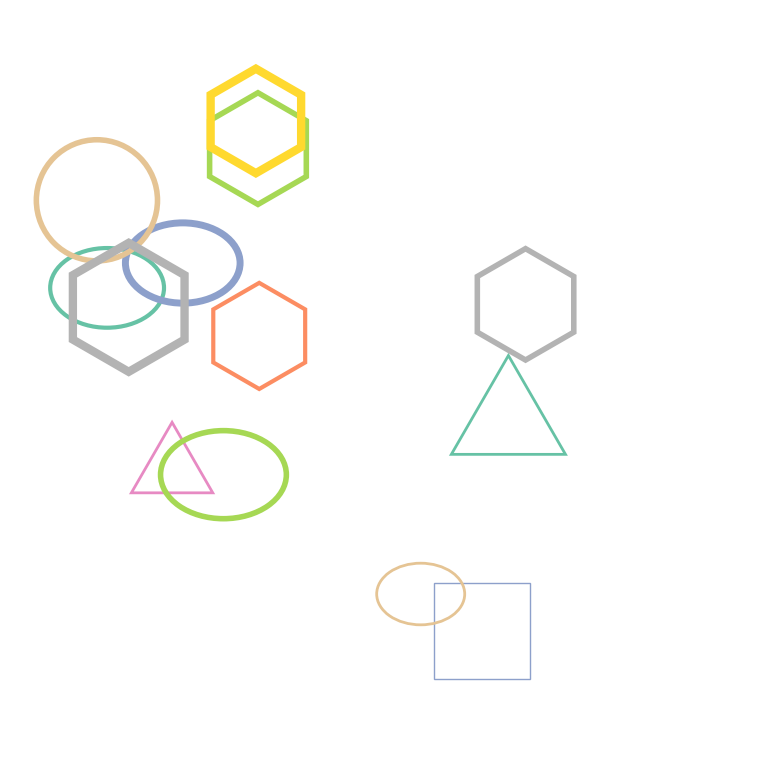[{"shape": "triangle", "thickness": 1, "radius": 0.43, "center": [0.66, 0.453]}, {"shape": "oval", "thickness": 1.5, "radius": 0.37, "center": [0.139, 0.626]}, {"shape": "hexagon", "thickness": 1.5, "radius": 0.34, "center": [0.337, 0.564]}, {"shape": "oval", "thickness": 2.5, "radius": 0.37, "center": [0.237, 0.658]}, {"shape": "square", "thickness": 0.5, "radius": 0.31, "center": [0.626, 0.181]}, {"shape": "triangle", "thickness": 1, "radius": 0.31, "center": [0.223, 0.39]}, {"shape": "hexagon", "thickness": 2, "radius": 0.36, "center": [0.335, 0.807]}, {"shape": "oval", "thickness": 2, "radius": 0.41, "center": [0.29, 0.384]}, {"shape": "hexagon", "thickness": 3, "radius": 0.34, "center": [0.332, 0.843]}, {"shape": "circle", "thickness": 2, "radius": 0.39, "center": [0.126, 0.74]}, {"shape": "oval", "thickness": 1, "radius": 0.29, "center": [0.546, 0.229]}, {"shape": "hexagon", "thickness": 3, "radius": 0.42, "center": [0.167, 0.601]}, {"shape": "hexagon", "thickness": 2, "radius": 0.36, "center": [0.683, 0.605]}]